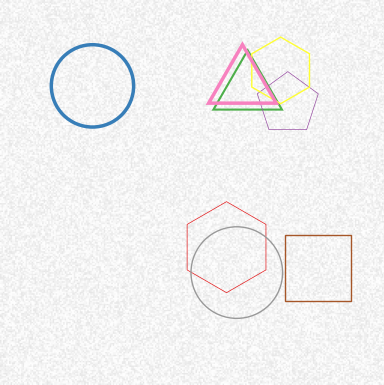[{"shape": "hexagon", "thickness": 0.5, "radius": 0.59, "center": [0.588, 0.358]}, {"shape": "circle", "thickness": 2.5, "radius": 0.53, "center": [0.24, 0.777]}, {"shape": "triangle", "thickness": 1.5, "radius": 0.51, "center": [0.643, 0.767]}, {"shape": "pentagon", "thickness": 0.5, "radius": 0.42, "center": [0.748, 0.731]}, {"shape": "hexagon", "thickness": 1, "radius": 0.43, "center": [0.729, 0.817]}, {"shape": "square", "thickness": 1, "radius": 0.43, "center": [0.825, 0.303]}, {"shape": "triangle", "thickness": 2.5, "radius": 0.51, "center": [0.63, 0.783]}, {"shape": "circle", "thickness": 1, "radius": 0.59, "center": [0.615, 0.292]}]